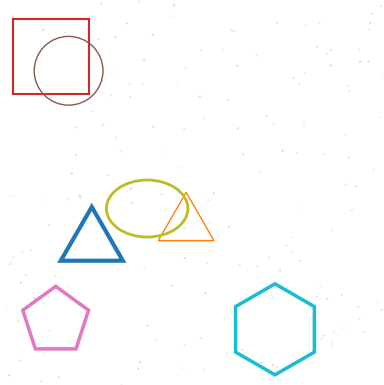[{"shape": "triangle", "thickness": 3, "radius": 0.47, "center": [0.238, 0.369]}, {"shape": "triangle", "thickness": 1, "radius": 0.42, "center": [0.483, 0.417]}, {"shape": "square", "thickness": 1.5, "radius": 0.49, "center": [0.132, 0.853]}, {"shape": "circle", "thickness": 1, "radius": 0.45, "center": [0.178, 0.816]}, {"shape": "pentagon", "thickness": 2.5, "radius": 0.45, "center": [0.145, 0.166]}, {"shape": "oval", "thickness": 2, "radius": 0.53, "center": [0.382, 0.458]}, {"shape": "hexagon", "thickness": 2.5, "radius": 0.59, "center": [0.714, 0.145]}]